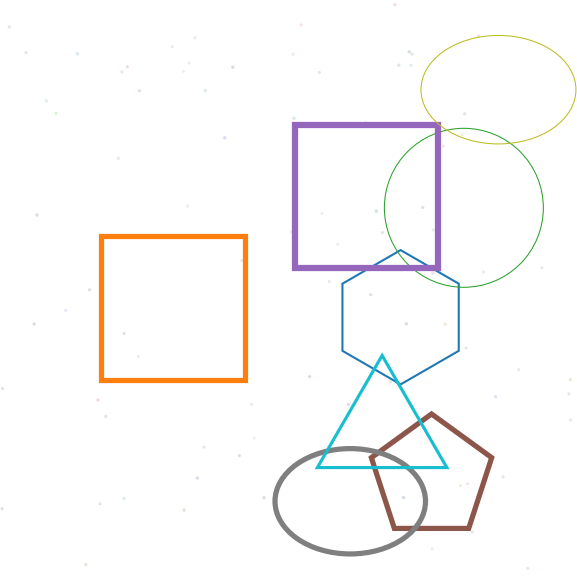[{"shape": "hexagon", "thickness": 1, "radius": 0.58, "center": [0.694, 0.45]}, {"shape": "square", "thickness": 2.5, "radius": 0.62, "center": [0.3, 0.466]}, {"shape": "circle", "thickness": 0.5, "radius": 0.69, "center": [0.803, 0.639]}, {"shape": "square", "thickness": 3, "radius": 0.62, "center": [0.634, 0.659]}, {"shape": "pentagon", "thickness": 2.5, "radius": 0.55, "center": [0.747, 0.173]}, {"shape": "oval", "thickness": 2.5, "radius": 0.65, "center": [0.607, 0.131]}, {"shape": "oval", "thickness": 0.5, "radius": 0.67, "center": [0.863, 0.844]}, {"shape": "triangle", "thickness": 1.5, "radius": 0.65, "center": [0.662, 0.254]}]